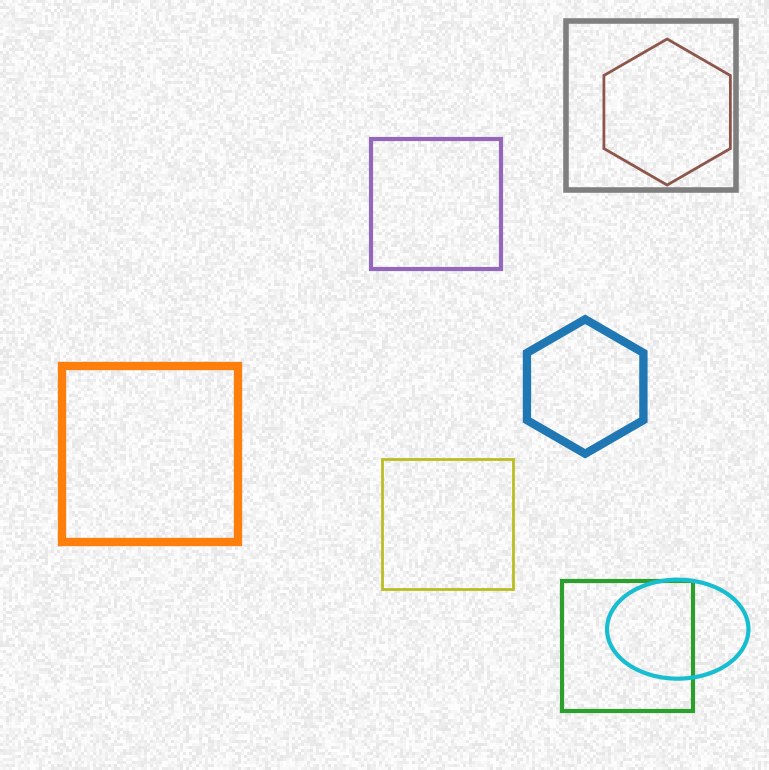[{"shape": "hexagon", "thickness": 3, "radius": 0.44, "center": [0.76, 0.498]}, {"shape": "square", "thickness": 3, "radius": 0.57, "center": [0.194, 0.411]}, {"shape": "square", "thickness": 1.5, "radius": 0.42, "center": [0.815, 0.161]}, {"shape": "square", "thickness": 1.5, "radius": 0.42, "center": [0.566, 0.735]}, {"shape": "hexagon", "thickness": 1, "radius": 0.47, "center": [0.866, 0.855]}, {"shape": "square", "thickness": 2, "radius": 0.55, "center": [0.846, 0.863]}, {"shape": "square", "thickness": 1, "radius": 0.42, "center": [0.581, 0.319]}, {"shape": "oval", "thickness": 1.5, "radius": 0.46, "center": [0.88, 0.183]}]